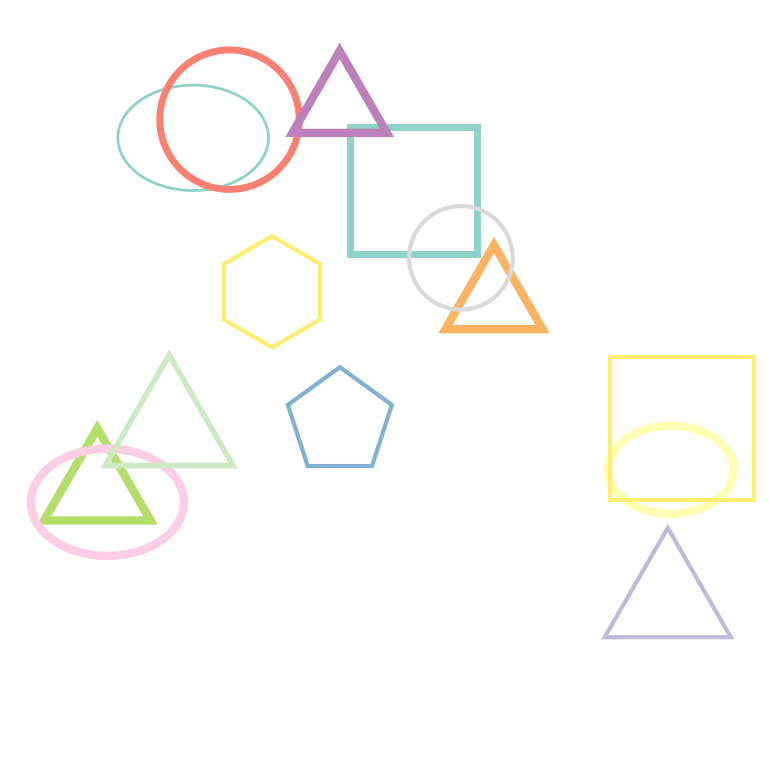[{"shape": "oval", "thickness": 1, "radius": 0.49, "center": [0.251, 0.821]}, {"shape": "square", "thickness": 2.5, "radius": 0.41, "center": [0.536, 0.753]}, {"shape": "oval", "thickness": 3, "radius": 0.41, "center": [0.871, 0.39]}, {"shape": "triangle", "thickness": 1.5, "radius": 0.47, "center": [0.867, 0.22]}, {"shape": "circle", "thickness": 2.5, "radius": 0.45, "center": [0.298, 0.845]}, {"shape": "pentagon", "thickness": 1.5, "radius": 0.35, "center": [0.441, 0.452]}, {"shape": "triangle", "thickness": 3, "radius": 0.36, "center": [0.642, 0.609]}, {"shape": "triangle", "thickness": 3, "radius": 0.4, "center": [0.126, 0.364]}, {"shape": "oval", "thickness": 3, "radius": 0.5, "center": [0.139, 0.348]}, {"shape": "circle", "thickness": 1.5, "radius": 0.34, "center": [0.599, 0.665]}, {"shape": "triangle", "thickness": 3, "radius": 0.35, "center": [0.441, 0.863]}, {"shape": "triangle", "thickness": 2, "radius": 0.48, "center": [0.22, 0.443]}, {"shape": "hexagon", "thickness": 1.5, "radius": 0.36, "center": [0.353, 0.621]}, {"shape": "square", "thickness": 1.5, "radius": 0.47, "center": [0.886, 0.444]}]